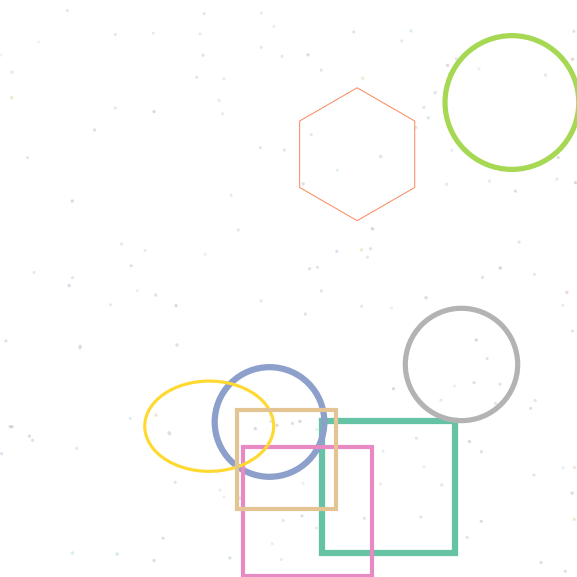[{"shape": "square", "thickness": 3, "radius": 0.57, "center": [0.673, 0.156]}, {"shape": "hexagon", "thickness": 0.5, "radius": 0.58, "center": [0.619, 0.732]}, {"shape": "circle", "thickness": 3, "radius": 0.47, "center": [0.467, 0.268]}, {"shape": "square", "thickness": 2, "radius": 0.56, "center": [0.532, 0.114]}, {"shape": "circle", "thickness": 2.5, "radius": 0.58, "center": [0.886, 0.822]}, {"shape": "oval", "thickness": 1.5, "radius": 0.56, "center": [0.362, 0.261]}, {"shape": "square", "thickness": 2, "radius": 0.43, "center": [0.496, 0.203]}, {"shape": "circle", "thickness": 2.5, "radius": 0.49, "center": [0.799, 0.368]}]